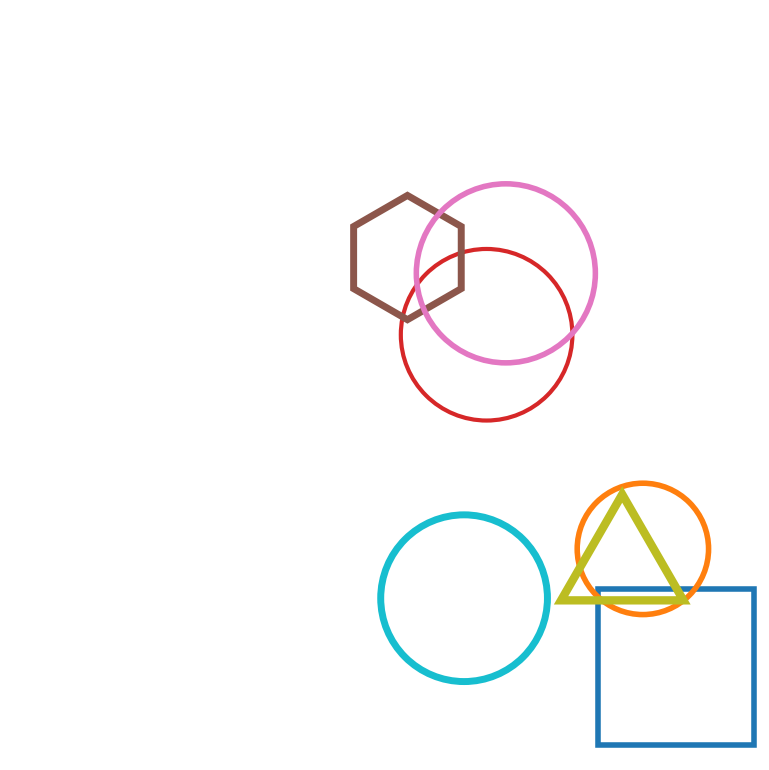[{"shape": "square", "thickness": 2, "radius": 0.51, "center": [0.878, 0.134]}, {"shape": "circle", "thickness": 2, "radius": 0.43, "center": [0.835, 0.287]}, {"shape": "circle", "thickness": 1.5, "radius": 0.56, "center": [0.632, 0.565]}, {"shape": "hexagon", "thickness": 2.5, "radius": 0.4, "center": [0.529, 0.666]}, {"shape": "circle", "thickness": 2, "radius": 0.58, "center": [0.657, 0.645]}, {"shape": "triangle", "thickness": 3, "radius": 0.46, "center": [0.808, 0.266]}, {"shape": "circle", "thickness": 2.5, "radius": 0.54, "center": [0.603, 0.223]}]